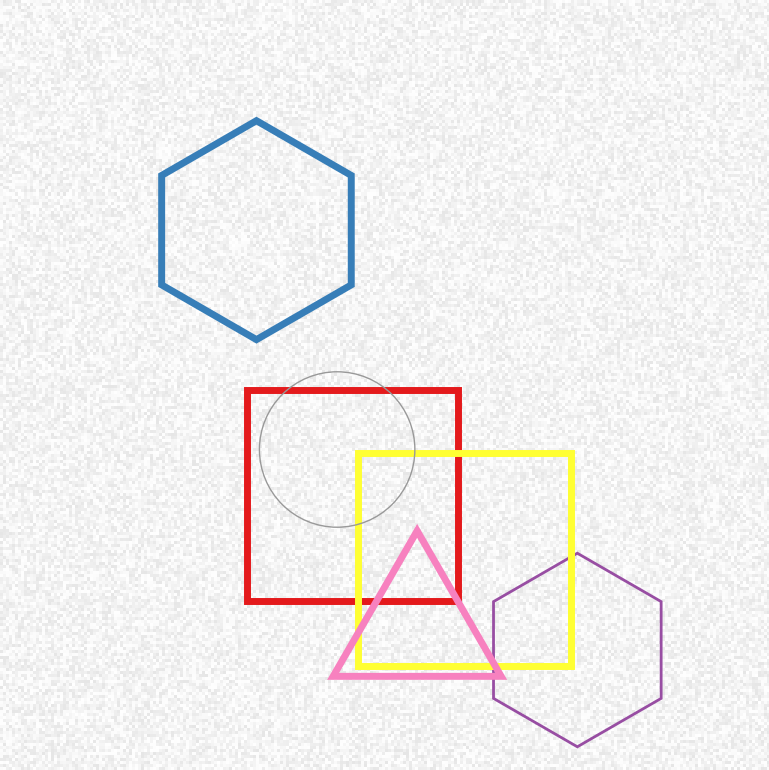[{"shape": "square", "thickness": 2.5, "radius": 0.69, "center": [0.458, 0.357]}, {"shape": "hexagon", "thickness": 2.5, "radius": 0.71, "center": [0.333, 0.701]}, {"shape": "hexagon", "thickness": 1, "radius": 0.63, "center": [0.75, 0.156]}, {"shape": "square", "thickness": 2.5, "radius": 0.69, "center": [0.603, 0.274]}, {"shape": "triangle", "thickness": 2.5, "radius": 0.63, "center": [0.542, 0.185]}, {"shape": "circle", "thickness": 0.5, "radius": 0.5, "center": [0.438, 0.416]}]